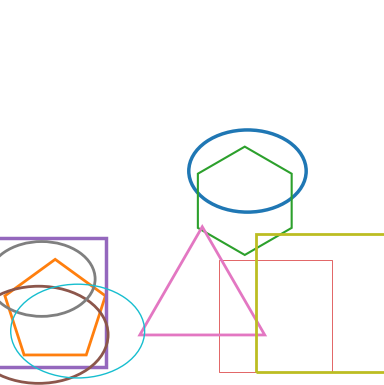[{"shape": "oval", "thickness": 2.5, "radius": 0.76, "center": [0.643, 0.556]}, {"shape": "pentagon", "thickness": 2, "radius": 0.69, "center": [0.143, 0.189]}, {"shape": "hexagon", "thickness": 1.5, "radius": 0.7, "center": [0.636, 0.478]}, {"shape": "square", "thickness": 0.5, "radius": 0.73, "center": [0.715, 0.179]}, {"shape": "square", "thickness": 2.5, "radius": 0.84, "center": [0.108, 0.214]}, {"shape": "oval", "thickness": 2, "radius": 0.9, "center": [0.101, 0.13]}, {"shape": "triangle", "thickness": 2, "radius": 0.94, "center": [0.525, 0.224]}, {"shape": "oval", "thickness": 2, "radius": 0.69, "center": [0.108, 0.275]}, {"shape": "square", "thickness": 2, "radius": 0.9, "center": [0.845, 0.214]}, {"shape": "oval", "thickness": 1, "radius": 0.87, "center": [0.202, 0.14]}]